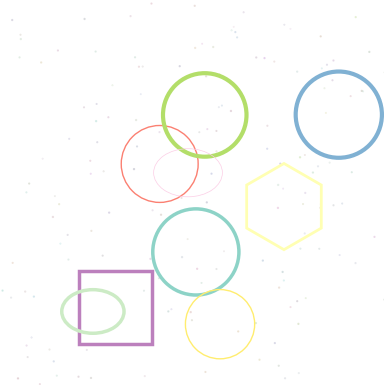[{"shape": "circle", "thickness": 2.5, "radius": 0.56, "center": [0.509, 0.346]}, {"shape": "hexagon", "thickness": 2, "radius": 0.56, "center": [0.738, 0.463]}, {"shape": "circle", "thickness": 1, "radius": 0.5, "center": [0.415, 0.574]}, {"shape": "circle", "thickness": 3, "radius": 0.56, "center": [0.88, 0.702]}, {"shape": "circle", "thickness": 3, "radius": 0.54, "center": [0.532, 0.701]}, {"shape": "oval", "thickness": 0.5, "radius": 0.45, "center": [0.488, 0.551]}, {"shape": "square", "thickness": 2.5, "radius": 0.47, "center": [0.3, 0.201]}, {"shape": "oval", "thickness": 2.5, "radius": 0.4, "center": [0.241, 0.191]}, {"shape": "circle", "thickness": 1, "radius": 0.45, "center": [0.572, 0.158]}]